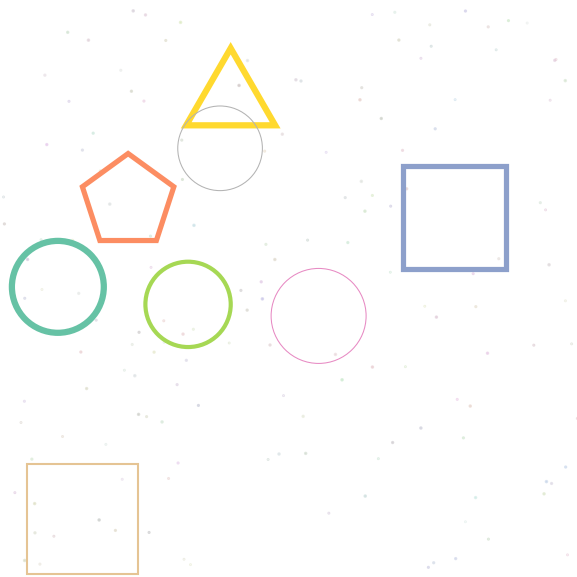[{"shape": "circle", "thickness": 3, "radius": 0.4, "center": [0.1, 0.502]}, {"shape": "pentagon", "thickness": 2.5, "radius": 0.42, "center": [0.222, 0.65]}, {"shape": "square", "thickness": 2.5, "radius": 0.45, "center": [0.787, 0.622]}, {"shape": "circle", "thickness": 0.5, "radius": 0.41, "center": [0.552, 0.452]}, {"shape": "circle", "thickness": 2, "radius": 0.37, "center": [0.326, 0.472]}, {"shape": "triangle", "thickness": 3, "radius": 0.44, "center": [0.399, 0.827]}, {"shape": "square", "thickness": 1, "radius": 0.48, "center": [0.142, 0.1]}, {"shape": "circle", "thickness": 0.5, "radius": 0.37, "center": [0.381, 0.742]}]